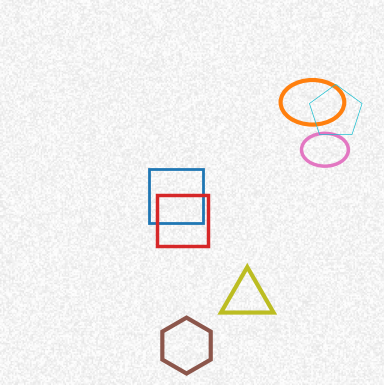[{"shape": "square", "thickness": 2, "radius": 0.35, "center": [0.458, 0.491]}, {"shape": "oval", "thickness": 3, "radius": 0.41, "center": [0.812, 0.734]}, {"shape": "square", "thickness": 2.5, "radius": 0.33, "center": [0.473, 0.427]}, {"shape": "hexagon", "thickness": 3, "radius": 0.36, "center": [0.485, 0.102]}, {"shape": "oval", "thickness": 2.5, "radius": 0.3, "center": [0.844, 0.611]}, {"shape": "triangle", "thickness": 3, "radius": 0.39, "center": [0.642, 0.228]}, {"shape": "pentagon", "thickness": 0.5, "radius": 0.36, "center": [0.872, 0.709]}]